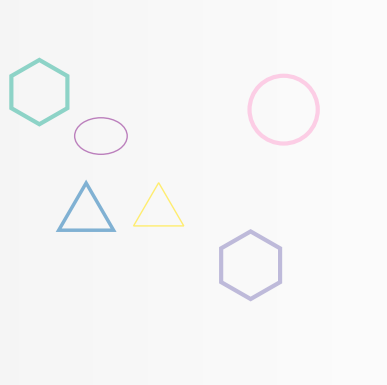[{"shape": "hexagon", "thickness": 3, "radius": 0.42, "center": [0.102, 0.761]}, {"shape": "hexagon", "thickness": 3, "radius": 0.44, "center": [0.647, 0.311]}, {"shape": "triangle", "thickness": 2.5, "radius": 0.41, "center": [0.222, 0.443]}, {"shape": "circle", "thickness": 3, "radius": 0.44, "center": [0.732, 0.715]}, {"shape": "oval", "thickness": 1, "radius": 0.34, "center": [0.26, 0.647]}, {"shape": "triangle", "thickness": 1, "radius": 0.37, "center": [0.409, 0.451]}]